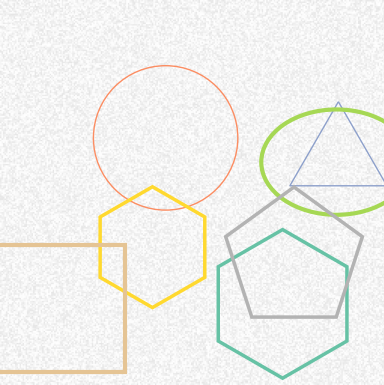[{"shape": "hexagon", "thickness": 2.5, "radius": 0.96, "center": [0.734, 0.211]}, {"shape": "circle", "thickness": 1, "radius": 0.94, "center": [0.43, 0.642]}, {"shape": "triangle", "thickness": 1, "radius": 0.73, "center": [0.879, 0.59]}, {"shape": "oval", "thickness": 3, "radius": 0.98, "center": [0.874, 0.579]}, {"shape": "hexagon", "thickness": 2.5, "radius": 0.78, "center": [0.396, 0.358]}, {"shape": "square", "thickness": 3, "radius": 0.83, "center": [0.158, 0.198]}, {"shape": "pentagon", "thickness": 2.5, "radius": 0.93, "center": [0.764, 0.327]}]